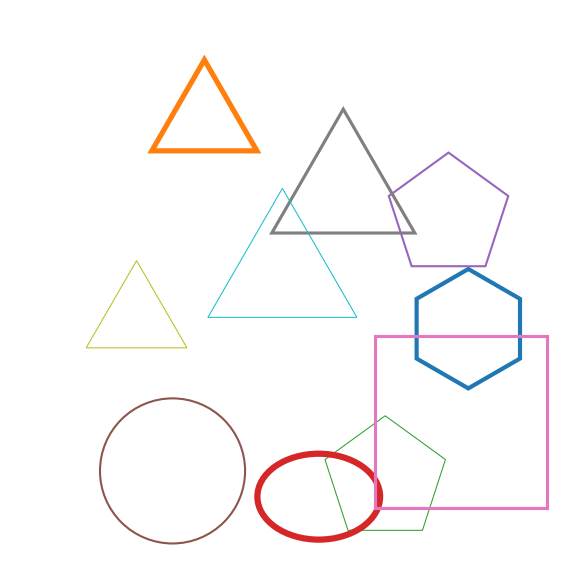[{"shape": "hexagon", "thickness": 2, "radius": 0.52, "center": [0.811, 0.43]}, {"shape": "triangle", "thickness": 2.5, "radius": 0.53, "center": [0.354, 0.79]}, {"shape": "pentagon", "thickness": 0.5, "radius": 0.55, "center": [0.667, 0.17]}, {"shape": "oval", "thickness": 3, "radius": 0.53, "center": [0.552, 0.139]}, {"shape": "pentagon", "thickness": 1, "radius": 0.54, "center": [0.777, 0.626]}, {"shape": "circle", "thickness": 1, "radius": 0.63, "center": [0.299, 0.184]}, {"shape": "square", "thickness": 1.5, "radius": 0.75, "center": [0.798, 0.269]}, {"shape": "triangle", "thickness": 1.5, "radius": 0.71, "center": [0.594, 0.667]}, {"shape": "triangle", "thickness": 0.5, "radius": 0.5, "center": [0.236, 0.447]}, {"shape": "triangle", "thickness": 0.5, "radius": 0.74, "center": [0.489, 0.524]}]